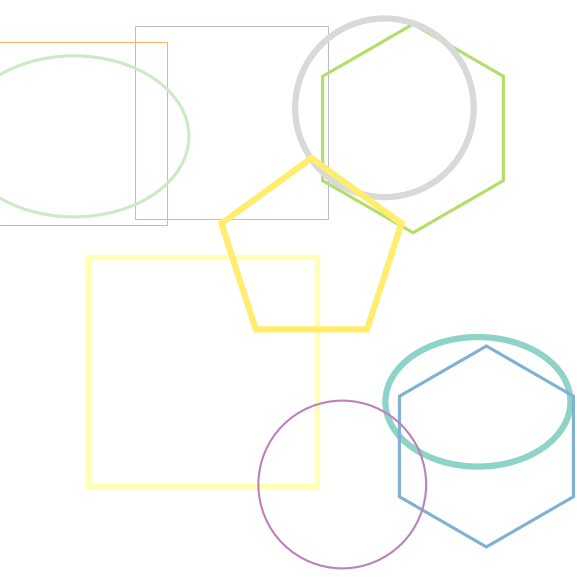[{"shape": "oval", "thickness": 3, "radius": 0.8, "center": [0.828, 0.303]}, {"shape": "square", "thickness": 2.5, "radius": 0.99, "center": [0.35, 0.356]}, {"shape": "square", "thickness": 0.5, "radius": 0.84, "center": [0.4, 0.786]}, {"shape": "hexagon", "thickness": 1.5, "radius": 0.87, "center": [0.842, 0.226]}, {"shape": "square", "thickness": 0.5, "radius": 0.79, "center": [0.131, 0.768]}, {"shape": "hexagon", "thickness": 1.5, "radius": 0.9, "center": [0.715, 0.777]}, {"shape": "circle", "thickness": 3, "radius": 0.77, "center": [0.666, 0.812]}, {"shape": "circle", "thickness": 1, "radius": 0.73, "center": [0.593, 0.16]}, {"shape": "oval", "thickness": 1.5, "radius": 1.0, "center": [0.128, 0.763]}, {"shape": "pentagon", "thickness": 3, "radius": 0.82, "center": [0.539, 0.561]}]